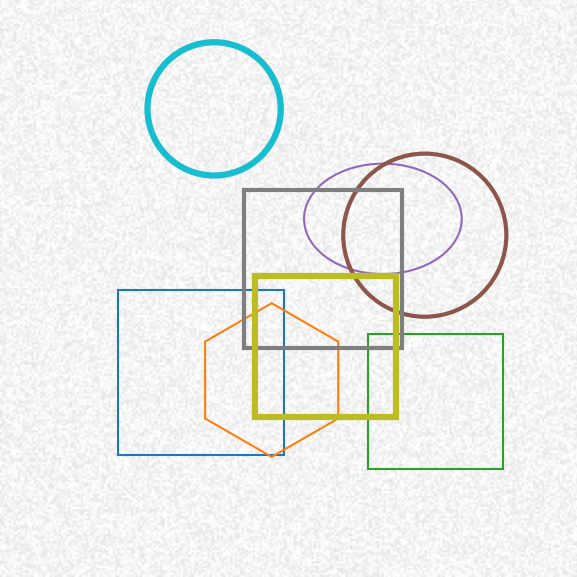[{"shape": "square", "thickness": 1, "radius": 0.72, "center": [0.348, 0.354]}, {"shape": "hexagon", "thickness": 1, "radius": 0.67, "center": [0.47, 0.341]}, {"shape": "square", "thickness": 1, "radius": 0.59, "center": [0.754, 0.304]}, {"shape": "oval", "thickness": 1, "radius": 0.68, "center": [0.663, 0.62]}, {"shape": "circle", "thickness": 2, "radius": 0.71, "center": [0.736, 0.592]}, {"shape": "square", "thickness": 2, "radius": 0.68, "center": [0.56, 0.534]}, {"shape": "square", "thickness": 3, "radius": 0.61, "center": [0.564, 0.4]}, {"shape": "circle", "thickness": 3, "radius": 0.58, "center": [0.371, 0.811]}]